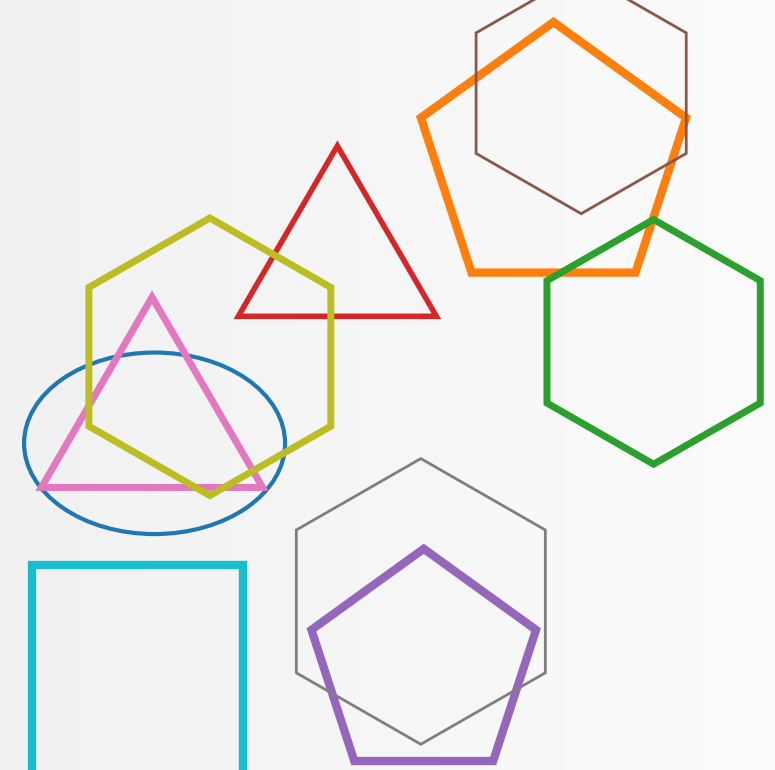[{"shape": "oval", "thickness": 1.5, "radius": 0.84, "center": [0.199, 0.424]}, {"shape": "pentagon", "thickness": 3, "radius": 0.9, "center": [0.714, 0.792]}, {"shape": "hexagon", "thickness": 2.5, "radius": 0.79, "center": [0.843, 0.556]}, {"shape": "triangle", "thickness": 2, "radius": 0.74, "center": [0.435, 0.663]}, {"shape": "pentagon", "thickness": 3, "radius": 0.76, "center": [0.547, 0.135]}, {"shape": "hexagon", "thickness": 1, "radius": 0.78, "center": [0.75, 0.879]}, {"shape": "triangle", "thickness": 2.5, "radius": 0.82, "center": [0.196, 0.449]}, {"shape": "hexagon", "thickness": 1, "radius": 0.93, "center": [0.543, 0.219]}, {"shape": "hexagon", "thickness": 2.5, "radius": 0.9, "center": [0.271, 0.537]}, {"shape": "square", "thickness": 3, "radius": 0.68, "center": [0.177, 0.131]}]